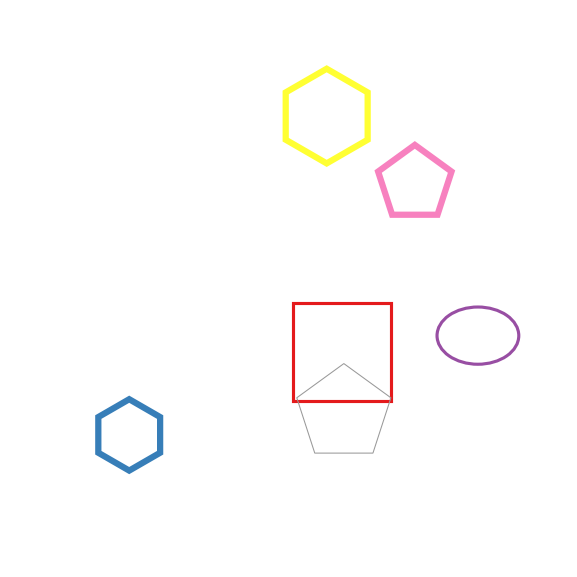[{"shape": "square", "thickness": 1.5, "radius": 0.43, "center": [0.592, 0.39]}, {"shape": "hexagon", "thickness": 3, "radius": 0.31, "center": [0.224, 0.246]}, {"shape": "oval", "thickness": 1.5, "radius": 0.35, "center": [0.828, 0.418]}, {"shape": "hexagon", "thickness": 3, "radius": 0.41, "center": [0.566, 0.798]}, {"shape": "pentagon", "thickness": 3, "radius": 0.33, "center": [0.718, 0.681]}, {"shape": "pentagon", "thickness": 0.5, "radius": 0.43, "center": [0.595, 0.284]}]